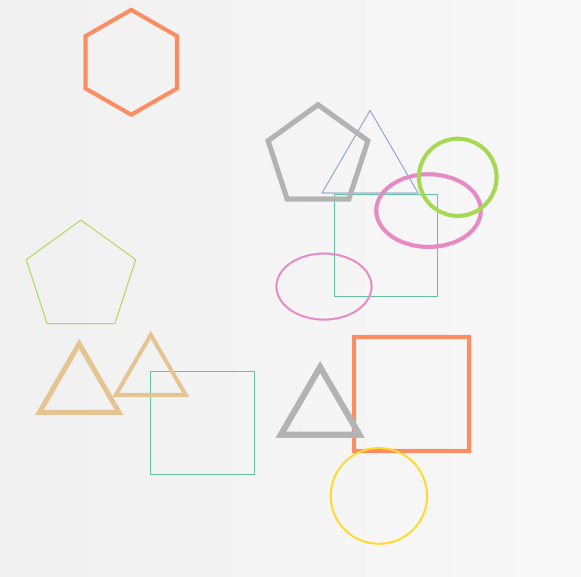[{"shape": "square", "thickness": 0.5, "radius": 0.44, "center": [0.664, 0.575]}, {"shape": "square", "thickness": 0.5, "radius": 0.45, "center": [0.347, 0.268]}, {"shape": "hexagon", "thickness": 2, "radius": 0.45, "center": [0.226, 0.891]}, {"shape": "square", "thickness": 2, "radius": 0.49, "center": [0.708, 0.316]}, {"shape": "triangle", "thickness": 0.5, "radius": 0.48, "center": [0.637, 0.713]}, {"shape": "oval", "thickness": 1, "radius": 0.41, "center": [0.557, 0.503]}, {"shape": "oval", "thickness": 2, "radius": 0.45, "center": [0.737, 0.634]}, {"shape": "circle", "thickness": 2, "radius": 0.33, "center": [0.788, 0.692]}, {"shape": "pentagon", "thickness": 0.5, "radius": 0.5, "center": [0.139, 0.519]}, {"shape": "circle", "thickness": 1, "radius": 0.41, "center": [0.652, 0.14]}, {"shape": "triangle", "thickness": 2, "radius": 0.35, "center": [0.259, 0.35]}, {"shape": "triangle", "thickness": 2.5, "radius": 0.4, "center": [0.136, 0.325]}, {"shape": "triangle", "thickness": 3, "radius": 0.39, "center": [0.551, 0.285]}, {"shape": "pentagon", "thickness": 2.5, "radius": 0.45, "center": [0.547, 0.727]}]